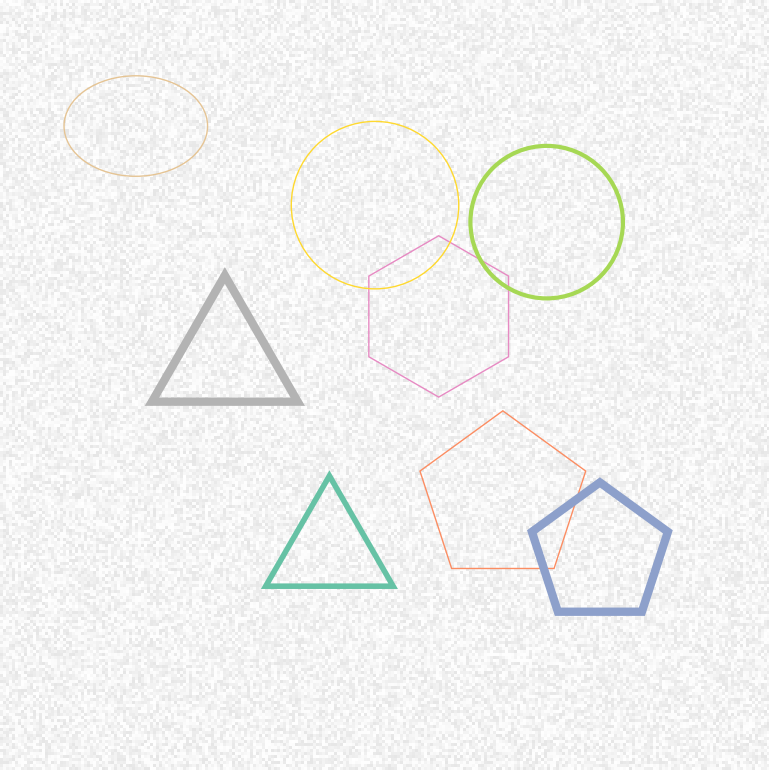[{"shape": "triangle", "thickness": 2, "radius": 0.48, "center": [0.428, 0.286]}, {"shape": "pentagon", "thickness": 0.5, "radius": 0.57, "center": [0.653, 0.353]}, {"shape": "pentagon", "thickness": 3, "radius": 0.46, "center": [0.779, 0.281]}, {"shape": "hexagon", "thickness": 0.5, "radius": 0.52, "center": [0.57, 0.589]}, {"shape": "circle", "thickness": 1.5, "radius": 0.5, "center": [0.71, 0.712]}, {"shape": "circle", "thickness": 0.5, "radius": 0.54, "center": [0.487, 0.734]}, {"shape": "oval", "thickness": 0.5, "radius": 0.47, "center": [0.176, 0.836]}, {"shape": "triangle", "thickness": 3, "radius": 0.55, "center": [0.292, 0.533]}]